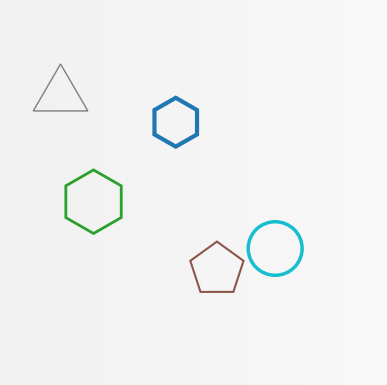[{"shape": "hexagon", "thickness": 3, "radius": 0.32, "center": [0.454, 0.683]}, {"shape": "hexagon", "thickness": 2, "radius": 0.41, "center": [0.241, 0.476]}, {"shape": "pentagon", "thickness": 1.5, "radius": 0.36, "center": [0.56, 0.3]}, {"shape": "triangle", "thickness": 1, "radius": 0.41, "center": [0.156, 0.753]}, {"shape": "circle", "thickness": 2.5, "radius": 0.35, "center": [0.71, 0.355]}]